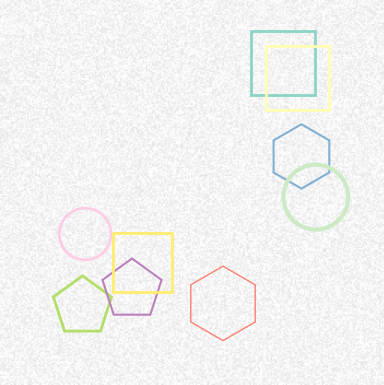[{"shape": "square", "thickness": 2, "radius": 0.42, "center": [0.735, 0.835]}, {"shape": "square", "thickness": 2, "radius": 0.41, "center": [0.773, 0.797]}, {"shape": "hexagon", "thickness": 1, "radius": 0.48, "center": [0.579, 0.212]}, {"shape": "hexagon", "thickness": 1.5, "radius": 0.42, "center": [0.783, 0.594]}, {"shape": "pentagon", "thickness": 2, "radius": 0.4, "center": [0.214, 0.204]}, {"shape": "circle", "thickness": 2, "radius": 0.34, "center": [0.221, 0.392]}, {"shape": "pentagon", "thickness": 1.5, "radius": 0.4, "center": [0.343, 0.248]}, {"shape": "circle", "thickness": 3, "radius": 0.42, "center": [0.82, 0.488]}, {"shape": "square", "thickness": 2, "radius": 0.38, "center": [0.371, 0.319]}]